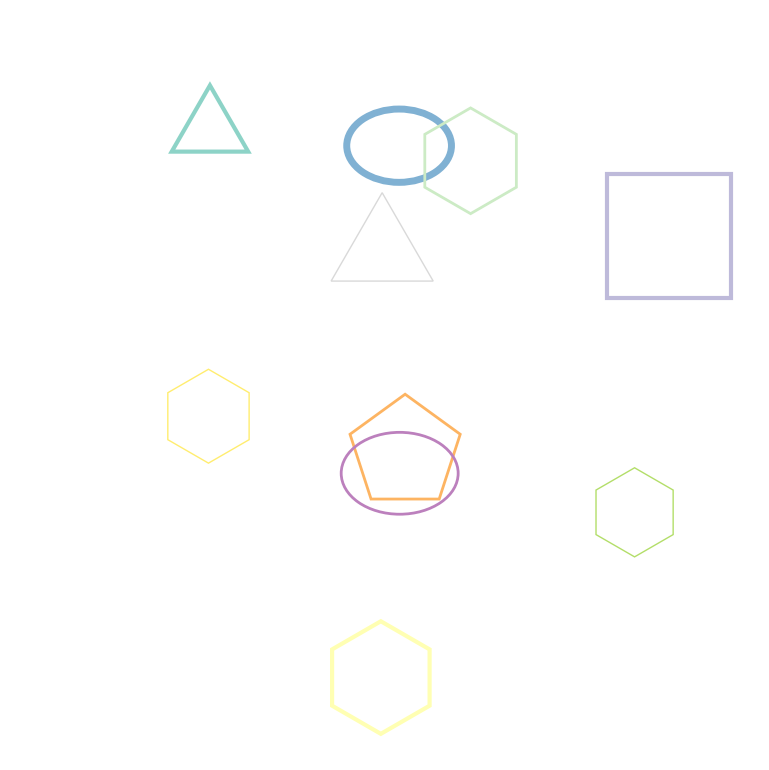[{"shape": "triangle", "thickness": 1.5, "radius": 0.29, "center": [0.273, 0.832]}, {"shape": "hexagon", "thickness": 1.5, "radius": 0.37, "center": [0.495, 0.12]}, {"shape": "square", "thickness": 1.5, "radius": 0.4, "center": [0.869, 0.694]}, {"shape": "oval", "thickness": 2.5, "radius": 0.34, "center": [0.518, 0.811]}, {"shape": "pentagon", "thickness": 1, "radius": 0.38, "center": [0.526, 0.413]}, {"shape": "hexagon", "thickness": 0.5, "radius": 0.29, "center": [0.824, 0.335]}, {"shape": "triangle", "thickness": 0.5, "radius": 0.38, "center": [0.496, 0.673]}, {"shape": "oval", "thickness": 1, "radius": 0.38, "center": [0.519, 0.385]}, {"shape": "hexagon", "thickness": 1, "radius": 0.34, "center": [0.611, 0.791]}, {"shape": "hexagon", "thickness": 0.5, "radius": 0.3, "center": [0.271, 0.459]}]